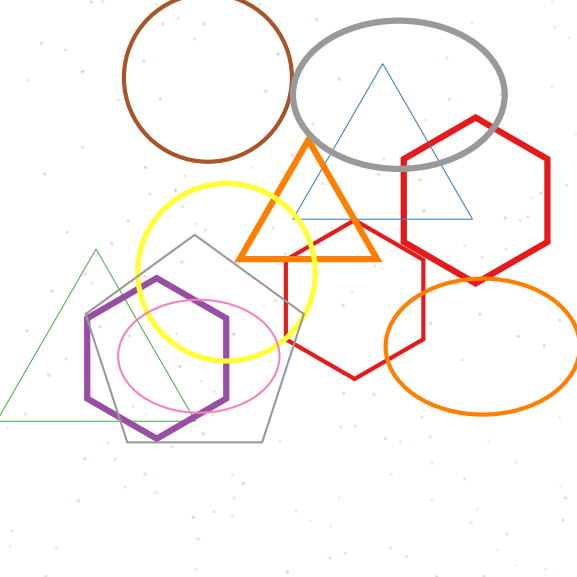[{"shape": "hexagon", "thickness": 3, "radius": 0.72, "center": [0.824, 0.652]}, {"shape": "hexagon", "thickness": 2, "radius": 0.69, "center": [0.614, 0.48]}, {"shape": "triangle", "thickness": 0.5, "radius": 0.9, "center": [0.663, 0.709]}, {"shape": "triangle", "thickness": 0.5, "radius": 0.99, "center": [0.166, 0.369]}, {"shape": "hexagon", "thickness": 3, "radius": 0.69, "center": [0.271, 0.379]}, {"shape": "oval", "thickness": 2, "radius": 0.84, "center": [0.836, 0.399]}, {"shape": "triangle", "thickness": 3, "radius": 0.69, "center": [0.534, 0.619]}, {"shape": "circle", "thickness": 2.5, "radius": 0.77, "center": [0.392, 0.528]}, {"shape": "circle", "thickness": 2, "radius": 0.73, "center": [0.36, 0.865]}, {"shape": "oval", "thickness": 1, "radius": 0.7, "center": [0.344, 0.382]}, {"shape": "oval", "thickness": 3, "radius": 0.92, "center": [0.691, 0.835]}, {"shape": "pentagon", "thickness": 1, "radius": 0.99, "center": [0.337, 0.394]}]